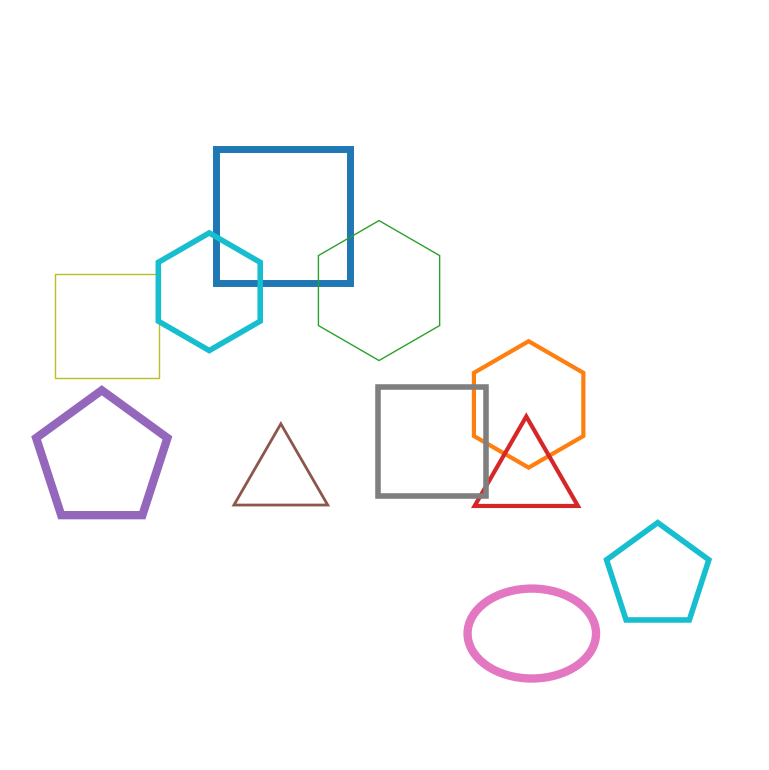[{"shape": "square", "thickness": 2.5, "radius": 0.44, "center": [0.368, 0.719]}, {"shape": "hexagon", "thickness": 1.5, "radius": 0.41, "center": [0.687, 0.475]}, {"shape": "hexagon", "thickness": 0.5, "radius": 0.45, "center": [0.492, 0.623]}, {"shape": "triangle", "thickness": 1.5, "radius": 0.39, "center": [0.683, 0.382]}, {"shape": "pentagon", "thickness": 3, "radius": 0.45, "center": [0.132, 0.403]}, {"shape": "triangle", "thickness": 1, "radius": 0.35, "center": [0.365, 0.379]}, {"shape": "oval", "thickness": 3, "radius": 0.42, "center": [0.691, 0.177]}, {"shape": "square", "thickness": 2, "radius": 0.35, "center": [0.561, 0.427]}, {"shape": "square", "thickness": 0.5, "radius": 0.34, "center": [0.139, 0.577]}, {"shape": "pentagon", "thickness": 2, "radius": 0.35, "center": [0.854, 0.251]}, {"shape": "hexagon", "thickness": 2, "radius": 0.38, "center": [0.272, 0.621]}]